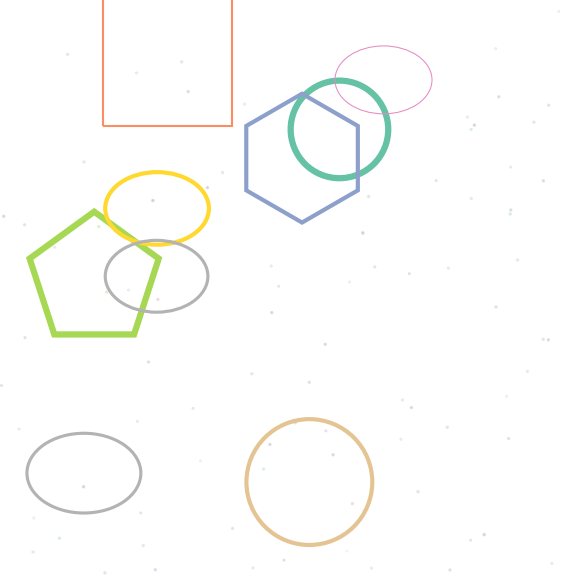[{"shape": "circle", "thickness": 3, "radius": 0.42, "center": [0.588, 0.775]}, {"shape": "square", "thickness": 1, "radius": 0.56, "center": [0.29, 0.894]}, {"shape": "hexagon", "thickness": 2, "radius": 0.56, "center": [0.523, 0.725]}, {"shape": "oval", "thickness": 0.5, "radius": 0.42, "center": [0.664, 0.861]}, {"shape": "pentagon", "thickness": 3, "radius": 0.59, "center": [0.163, 0.515]}, {"shape": "oval", "thickness": 2, "radius": 0.45, "center": [0.272, 0.638]}, {"shape": "circle", "thickness": 2, "radius": 0.54, "center": [0.536, 0.164]}, {"shape": "oval", "thickness": 1.5, "radius": 0.49, "center": [0.145, 0.18]}, {"shape": "oval", "thickness": 1.5, "radius": 0.44, "center": [0.271, 0.521]}]